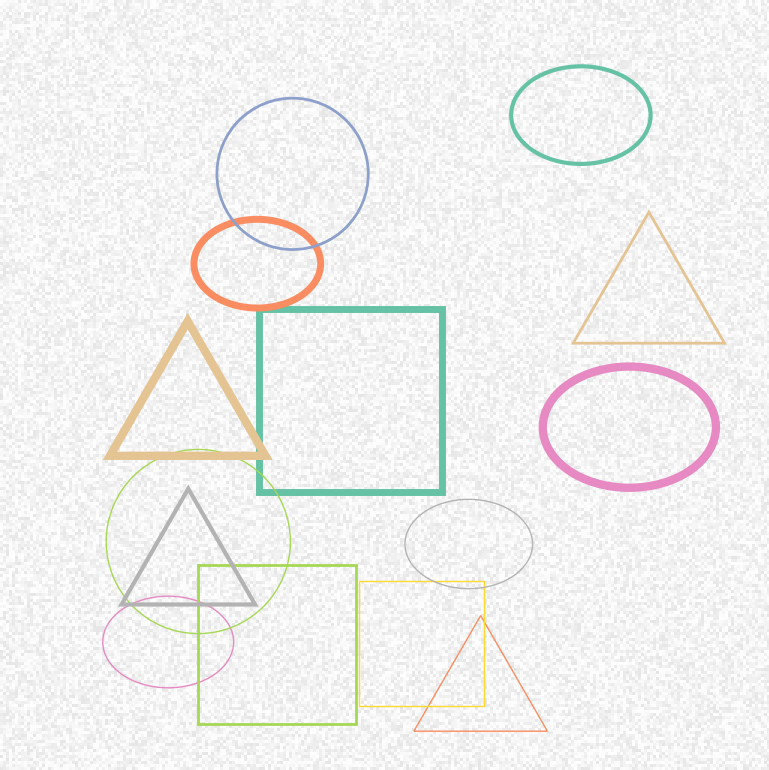[{"shape": "square", "thickness": 2.5, "radius": 0.59, "center": [0.455, 0.48]}, {"shape": "oval", "thickness": 1.5, "radius": 0.45, "center": [0.754, 0.85]}, {"shape": "triangle", "thickness": 0.5, "radius": 0.5, "center": [0.624, 0.1]}, {"shape": "oval", "thickness": 2.5, "radius": 0.41, "center": [0.334, 0.658]}, {"shape": "circle", "thickness": 1, "radius": 0.49, "center": [0.38, 0.774]}, {"shape": "oval", "thickness": 0.5, "radius": 0.43, "center": [0.218, 0.166]}, {"shape": "oval", "thickness": 3, "radius": 0.56, "center": [0.817, 0.445]}, {"shape": "square", "thickness": 1, "radius": 0.52, "center": [0.36, 0.163]}, {"shape": "circle", "thickness": 0.5, "radius": 0.6, "center": [0.258, 0.297]}, {"shape": "square", "thickness": 0.5, "radius": 0.41, "center": [0.547, 0.164]}, {"shape": "triangle", "thickness": 3, "radius": 0.58, "center": [0.244, 0.466]}, {"shape": "triangle", "thickness": 1, "radius": 0.57, "center": [0.843, 0.611]}, {"shape": "triangle", "thickness": 1.5, "radius": 0.5, "center": [0.245, 0.265]}, {"shape": "oval", "thickness": 0.5, "radius": 0.41, "center": [0.609, 0.293]}]